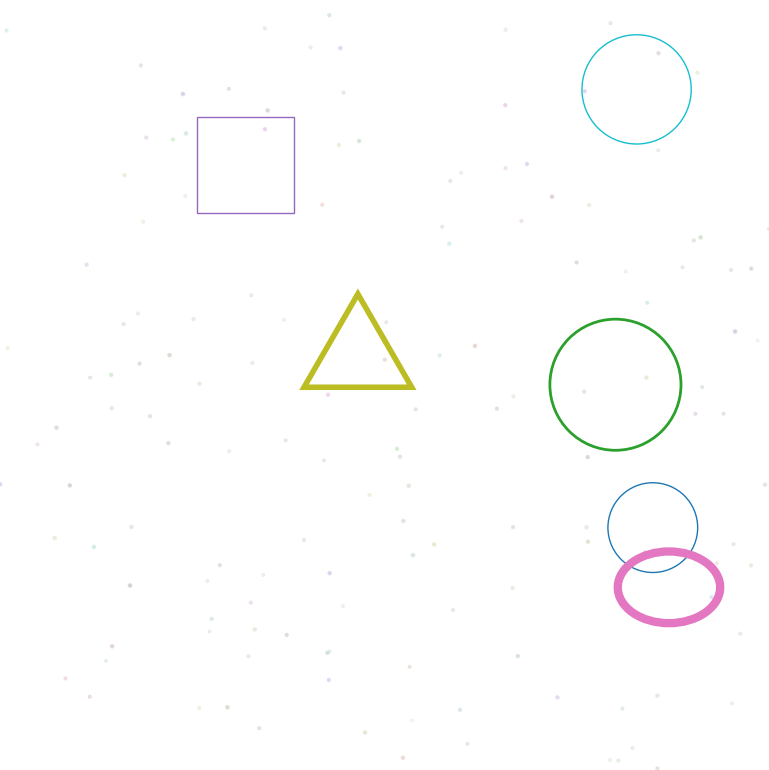[{"shape": "circle", "thickness": 0.5, "radius": 0.29, "center": [0.848, 0.315]}, {"shape": "circle", "thickness": 1, "radius": 0.43, "center": [0.799, 0.5]}, {"shape": "square", "thickness": 0.5, "radius": 0.31, "center": [0.319, 0.786]}, {"shape": "oval", "thickness": 3, "radius": 0.33, "center": [0.869, 0.237]}, {"shape": "triangle", "thickness": 2, "radius": 0.4, "center": [0.465, 0.537]}, {"shape": "circle", "thickness": 0.5, "radius": 0.35, "center": [0.827, 0.884]}]